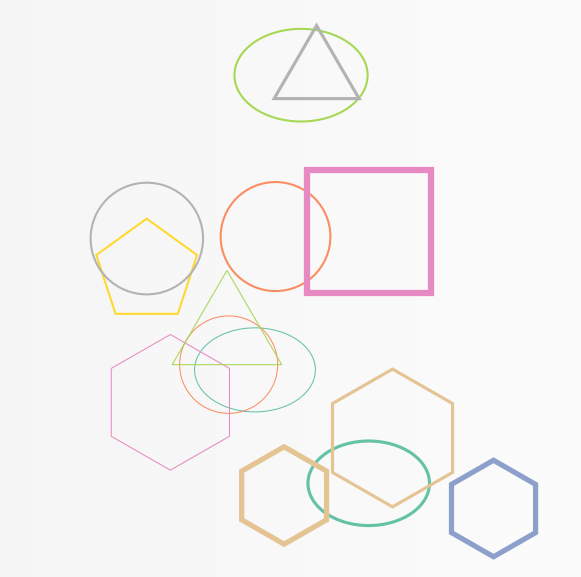[{"shape": "oval", "thickness": 1.5, "radius": 0.52, "center": [0.634, 0.162]}, {"shape": "oval", "thickness": 0.5, "radius": 0.52, "center": [0.439, 0.359]}, {"shape": "circle", "thickness": 0.5, "radius": 0.42, "center": [0.393, 0.368]}, {"shape": "circle", "thickness": 1, "radius": 0.47, "center": [0.474, 0.59]}, {"shape": "hexagon", "thickness": 2.5, "radius": 0.42, "center": [0.849, 0.119]}, {"shape": "hexagon", "thickness": 0.5, "radius": 0.59, "center": [0.293, 0.302]}, {"shape": "square", "thickness": 3, "radius": 0.54, "center": [0.635, 0.598]}, {"shape": "triangle", "thickness": 0.5, "radius": 0.54, "center": [0.39, 0.422]}, {"shape": "oval", "thickness": 1, "radius": 0.57, "center": [0.518, 0.869]}, {"shape": "pentagon", "thickness": 1, "radius": 0.46, "center": [0.252, 0.529]}, {"shape": "hexagon", "thickness": 1.5, "radius": 0.6, "center": [0.675, 0.241]}, {"shape": "hexagon", "thickness": 2.5, "radius": 0.42, "center": [0.489, 0.141]}, {"shape": "triangle", "thickness": 1.5, "radius": 0.42, "center": [0.545, 0.871]}, {"shape": "circle", "thickness": 1, "radius": 0.48, "center": [0.253, 0.586]}]